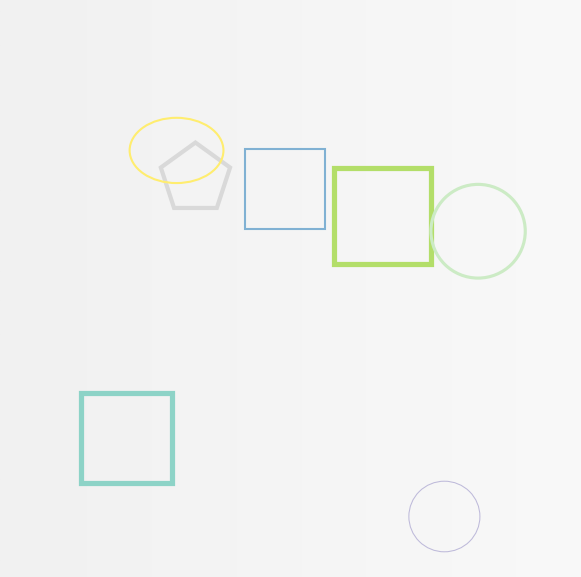[{"shape": "square", "thickness": 2.5, "radius": 0.39, "center": [0.217, 0.24]}, {"shape": "circle", "thickness": 0.5, "radius": 0.31, "center": [0.765, 0.105]}, {"shape": "square", "thickness": 1, "radius": 0.35, "center": [0.49, 0.673]}, {"shape": "square", "thickness": 2.5, "radius": 0.42, "center": [0.658, 0.625]}, {"shape": "pentagon", "thickness": 2, "radius": 0.31, "center": [0.336, 0.69]}, {"shape": "circle", "thickness": 1.5, "radius": 0.41, "center": [0.823, 0.599]}, {"shape": "oval", "thickness": 1, "radius": 0.4, "center": [0.304, 0.739]}]